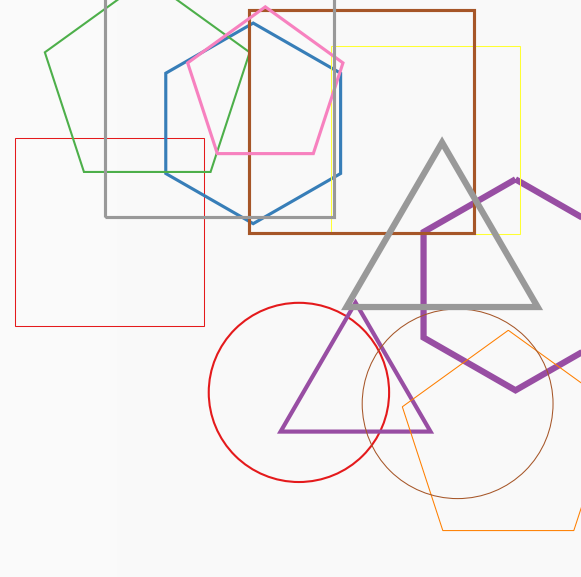[{"shape": "square", "thickness": 0.5, "radius": 0.81, "center": [0.188, 0.597]}, {"shape": "circle", "thickness": 1, "radius": 0.78, "center": [0.514, 0.32]}, {"shape": "hexagon", "thickness": 1.5, "radius": 0.87, "center": [0.436, 0.786]}, {"shape": "pentagon", "thickness": 1, "radius": 0.93, "center": [0.253, 0.851]}, {"shape": "triangle", "thickness": 2, "radius": 0.74, "center": [0.612, 0.326]}, {"shape": "hexagon", "thickness": 3, "radius": 0.91, "center": [0.887, 0.506]}, {"shape": "pentagon", "thickness": 0.5, "radius": 0.96, "center": [0.875, 0.235]}, {"shape": "square", "thickness": 0.5, "radius": 0.81, "center": [0.732, 0.757]}, {"shape": "square", "thickness": 1.5, "radius": 0.97, "center": [0.622, 0.789]}, {"shape": "circle", "thickness": 0.5, "radius": 0.82, "center": [0.787, 0.3]}, {"shape": "pentagon", "thickness": 1.5, "radius": 0.7, "center": [0.456, 0.847]}, {"shape": "triangle", "thickness": 3, "radius": 0.95, "center": [0.761, 0.562]}, {"shape": "square", "thickness": 1.5, "radius": 0.99, "center": [0.378, 0.82]}]